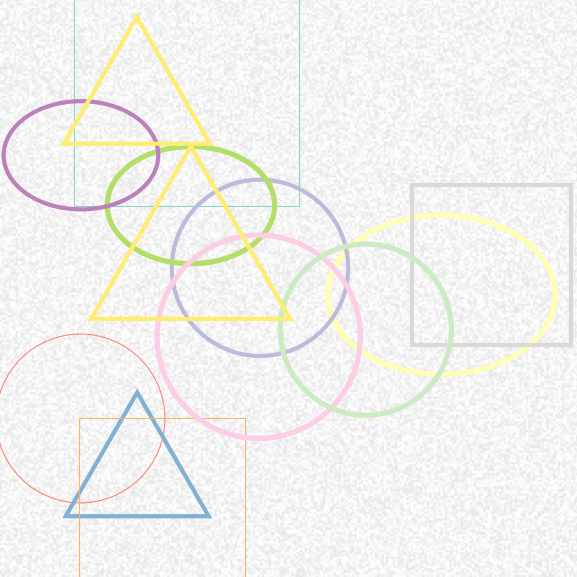[{"shape": "square", "thickness": 0.5, "radius": 0.98, "center": [0.323, 0.838]}, {"shape": "oval", "thickness": 2.5, "radius": 0.98, "center": [0.764, 0.489]}, {"shape": "circle", "thickness": 2, "radius": 0.76, "center": [0.45, 0.535]}, {"shape": "circle", "thickness": 0.5, "radius": 0.73, "center": [0.139, 0.275]}, {"shape": "triangle", "thickness": 2, "radius": 0.71, "center": [0.238, 0.177]}, {"shape": "square", "thickness": 0.5, "radius": 0.72, "center": [0.28, 0.132]}, {"shape": "oval", "thickness": 2.5, "radius": 0.72, "center": [0.331, 0.644]}, {"shape": "circle", "thickness": 2.5, "radius": 0.88, "center": [0.448, 0.416]}, {"shape": "square", "thickness": 2, "radius": 0.69, "center": [0.851, 0.54]}, {"shape": "oval", "thickness": 2, "radius": 0.67, "center": [0.14, 0.73]}, {"shape": "circle", "thickness": 2.5, "radius": 0.74, "center": [0.633, 0.428]}, {"shape": "triangle", "thickness": 2, "radius": 0.73, "center": [0.237, 0.823]}, {"shape": "triangle", "thickness": 2, "radius": 1.0, "center": [0.33, 0.546]}]